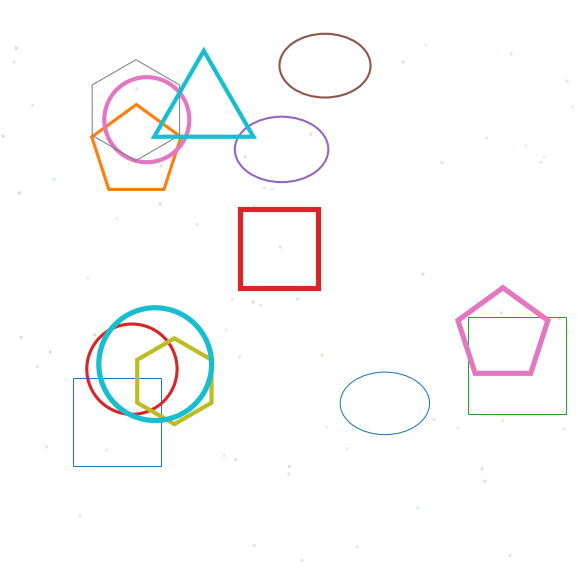[{"shape": "oval", "thickness": 0.5, "radius": 0.39, "center": [0.666, 0.301]}, {"shape": "square", "thickness": 0.5, "radius": 0.38, "center": [0.203, 0.269]}, {"shape": "pentagon", "thickness": 1.5, "radius": 0.41, "center": [0.236, 0.737]}, {"shape": "square", "thickness": 0.5, "radius": 0.42, "center": [0.895, 0.366]}, {"shape": "square", "thickness": 2.5, "radius": 0.34, "center": [0.483, 0.569]}, {"shape": "circle", "thickness": 1.5, "radius": 0.39, "center": [0.228, 0.36]}, {"shape": "oval", "thickness": 1, "radius": 0.4, "center": [0.488, 0.74]}, {"shape": "oval", "thickness": 1, "radius": 0.39, "center": [0.563, 0.885]}, {"shape": "pentagon", "thickness": 2.5, "radius": 0.41, "center": [0.871, 0.419]}, {"shape": "circle", "thickness": 2, "radius": 0.37, "center": [0.254, 0.792]}, {"shape": "hexagon", "thickness": 0.5, "radius": 0.44, "center": [0.235, 0.808]}, {"shape": "hexagon", "thickness": 2, "radius": 0.37, "center": [0.302, 0.339]}, {"shape": "circle", "thickness": 2.5, "radius": 0.49, "center": [0.269, 0.369]}, {"shape": "triangle", "thickness": 2, "radius": 0.5, "center": [0.353, 0.812]}]